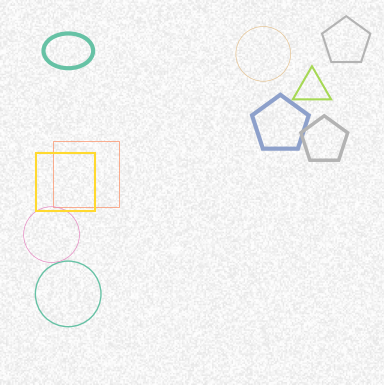[{"shape": "circle", "thickness": 1, "radius": 0.43, "center": [0.177, 0.237]}, {"shape": "oval", "thickness": 3, "radius": 0.32, "center": [0.177, 0.868]}, {"shape": "square", "thickness": 0.5, "radius": 0.43, "center": [0.223, 0.548]}, {"shape": "pentagon", "thickness": 3, "radius": 0.39, "center": [0.728, 0.676]}, {"shape": "circle", "thickness": 0.5, "radius": 0.36, "center": [0.134, 0.391]}, {"shape": "triangle", "thickness": 1.5, "radius": 0.29, "center": [0.81, 0.771]}, {"shape": "square", "thickness": 1.5, "radius": 0.38, "center": [0.17, 0.527]}, {"shape": "circle", "thickness": 0.5, "radius": 0.36, "center": [0.684, 0.86]}, {"shape": "pentagon", "thickness": 1.5, "radius": 0.33, "center": [0.899, 0.892]}, {"shape": "pentagon", "thickness": 2.5, "radius": 0.32, "center": [0.842, 0.635]}]